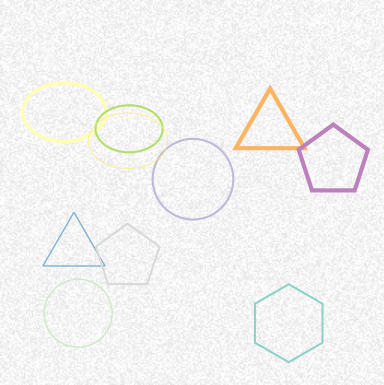[{"shape": "hexagon", "thickness": 1.5, "radius": 0.51, "center": [0.75, 0.16]}, {"shape": "oval", "thickness": 2.5, "radius": 0.54, "center": [0.167, 0.709]}, {"shape": "circle", "thickness": 1.5, "radius": 0.52, "center": [0.501, 0.535]}, {"shape": "triangle", "thickness": 1, "radius": 0.47, "center": [0.192, 0.356]}, {"shape": "triangle", "thickness": 3, "radius": 0.52, "center": [0.702, 0.667]}, {"shape": "oval", "thickness": 1.5, "radius": 0.44, "center": [0.335, 0.665]}, {"shape": "pentagon", "thickness": 1.5, "radius": 0.43, "center": [0.332, 0.332]}, {"shape": "pentagon", "thickness": 3, "radius": 0.47, "center": [0.866, 0.582]}, {"shape": "circle", "thickness": 1, "radius": 0.44, "center": [0.203, 0.186]}, {"shape": "oval", "thickness": 0.5, "radius": 0.52, "center": [0.332, 0.634]}]